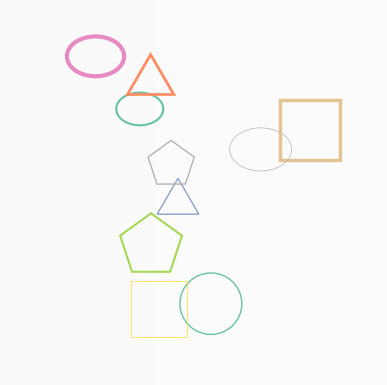[{"shape": "oval", "thickness": 1.5, "radius": 0.3, "center": [0.361, 0.717]}, {"shape": "circle", "thickness": 1, "radius": 0.4, "center": [0.544, 0.211]}, {"shape": "triangle", "thickness": 2, "radius": 0.35, "center": [0.389, 0.789]}, {"shape": "triangle", "thickness": 1, "radius": 0.31, "center": [0.459, 0.475]}, {"shape": "oval", "thickness": 3, "radius": 0.37, "center": [0.246, 0.854]}, {"shape": "pentagon", "thickness": 1.5, "radius": 0.42, "center": [0.39, 0.362]}, {"shape": "square", "thickness": 0.5, "radius": 0.36, "center": [0.41, 0.198]}, {"shape": "square", "thickness": 2.5, "radius": 0.39, "center": [0.8, 0.663]}, {"shape": "oval", "thickness": 0.5, "radius": 0.4, "center": [0.673, 0.612]}, {"shape": "pentagon", "thickness": 1, "radius": 0.31, "center": [0.442, 0.573]}]